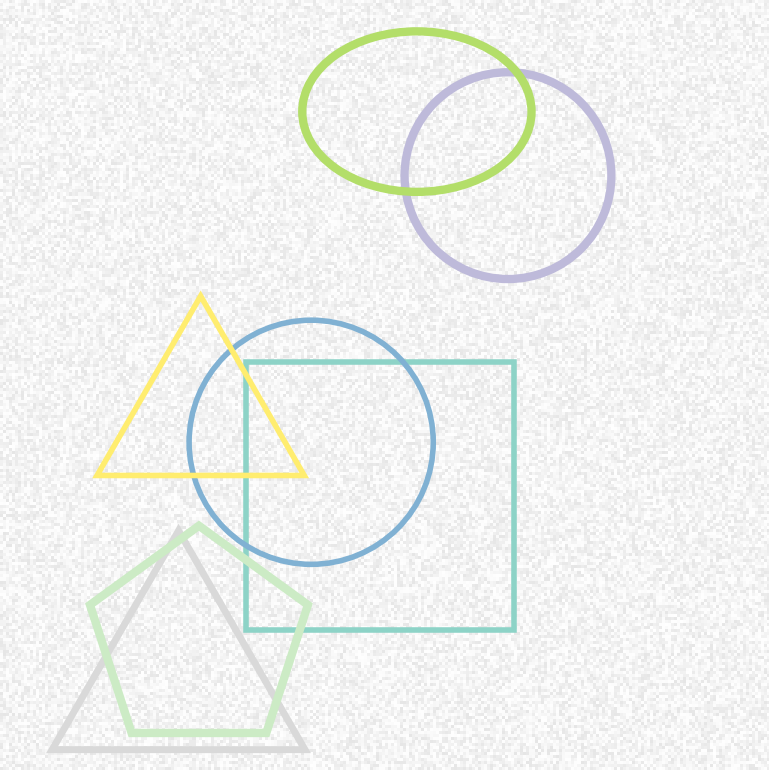[{"shape": "square", "thickness": 2, "radius": 0.87, "center": [0.493, 0.356]}, {"shape": "circle", "thickness": 3, "radius": 0.67, "center": [0.66, 0.772]}, {"shape": "circle", "thickness": 2, "radius": 0.79, "center": [0.404, 0.426]}, {"shape": "oval", "thickness": 3, "radius": 0.74, "center": [0.541, 0.855]}, {"shape": "triangle", "thickness": 2.5, "radius": 0.95, "center": [0.232, 0.121]}, {"shape": "pentagon", "thickness": 3, "radius": 0.74, "center": [0.258, 0.168]}, {"shape": "triangle", "thickness": 2, "radius": 0.78, "center": [0.261, 0.46]}]